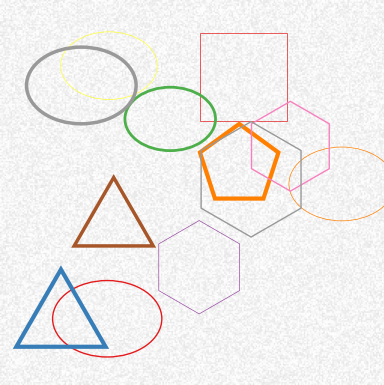[{"shape": "square", "thickness": 0.5, "radius": 0.57, "center": [0.632, 0.8]}, {"shape": "oval", "thickness": 1, "radius": 0.71, "center": [0.278, 0.172]}, {"shape": "triangle", "thickness": 3, "radius": 0.67, "center": [0.158, 0.166]}, {"shape": "oval", "thickness": 2, "radius": 0.59, "center": [0.442, 0.691]}, {"shape": "hexagon", "thickness": 0.5, "radius": 0.61, "center": [0.517, 0.306]}, {"shape": "pentagon", "thickness": 3, "radius": 0.54, "center": [0.621, 0.571]}, {"shape": "oval", "thickness": 0.5, "radius": 0.68, "center": [0.887, 0.522]}, {"shape": "oval", "thickness": 0.5, "radius": 0.63, "center": [0.283, 0.829]}, {"shape": "triangle", "thickness": 2.5, "radius": 0.59, "center": [0.295, 0.42]}, {"shape": "hexagon", "thickness": 1, "radius": 0.58, "center": [0.754, 0.62]}, {"shape": "hexagon", "thickness": 1, "radius": 0.75, "center": [0.652, 0.534]}, {"shape": "oval", "thickness": 2.5, "radius": 0.71, "center": [0.211, 0.778]}]